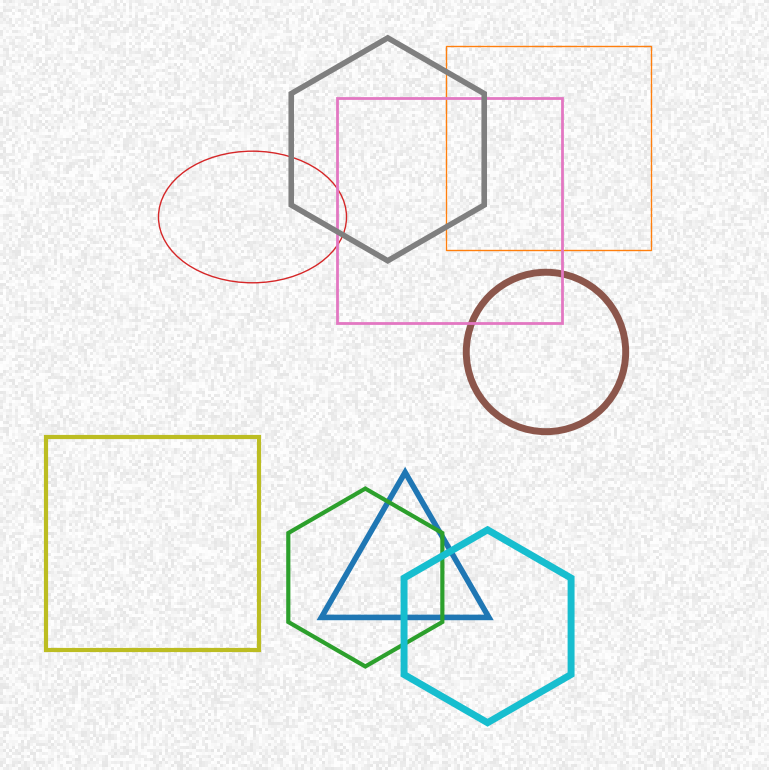[{"shape": "triangle", "thickness": 2, "radius": 0.63, "center": [0.526, 0.261]}, {"shape": "square", "thickness": 0.5, "radius": 0.66, "center": [0.712, 0.807]}, {"shape": "hexagon", "thickness": 1.5, "radius": 0.58, "center": [0.474, 0.25]}, {"shape": "oval", "thickness": 0.5, "radius": 0.61, "center": [0.328, 0.718]}, {"shape": "circle", "thickness": 2.5, "radius": 0.52, "center": [0.709, 0.543]}, {"shape": "square", "thickness": 1, "radius": 0.73, "center": [0.584, 0.726]}, {"shape": "hexagon", "thickness": 2, "radius": 0.72, "center": [0.504, 0.806]}, {"shape": "square", "thickness": 1.5, "radius": 0.69, "center": [0.198, 0.294]}, {"shape": "hexagon", "thickness": 2.5, "radius": 0.63, "center": [0.633, 0.187]}]